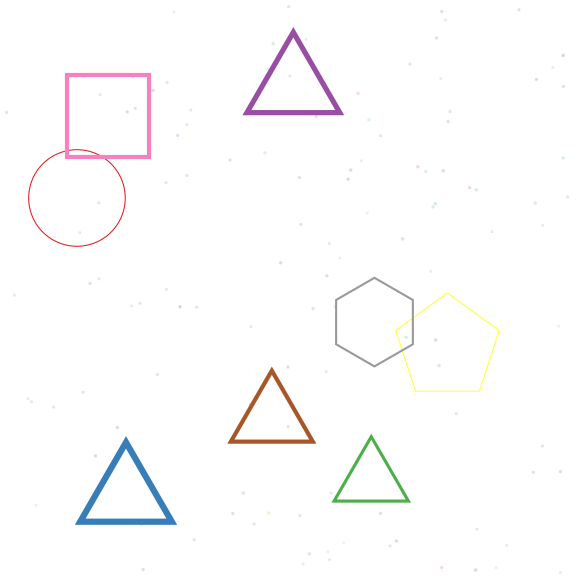[{"shape": "circle", "thickness": 0.5, "radius": 0.42, "center": [0.133, 0.656]}, {"shape": "triangle", "thickness": 3, "radius": 0.46, "center": [0.218, 0.142]}, {"shape": "triangle", "thickness": 1.5, "radius": 0.37, "center": [0.643, 0.169]}, {"shape": "triangle", "thickness": 2.5, "radius": 0.46, "center": [0.508, 0.85]}, {"shape": "pentagon", "thickness": 0.5, "radius": 0.47, "center": [0.775, 0.398]}, {"shape": "triangle", "thickness": 2, "radius": 0.41, "center": [0.471, 0.275]}, {"shape": "square", "thickness": 2, "radius": 0.36, "center": [0.186, 0.798]}, {"shape": "hexagon", "thickness": 1, "radius": 0.38, "center": [0.648, 0.441]}]